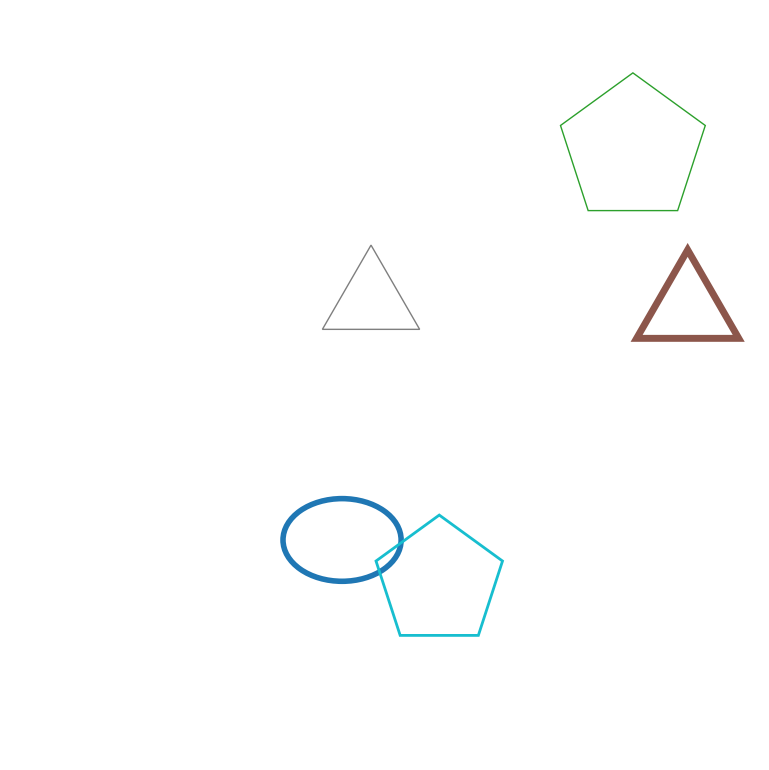[{"shape": "oval", "thickness": 2, "radius": 0.38, "center": [0.444, 0.299]}, {"shape": "pentagon", "thickness": 0.5, "radius": 0.49, "center": [0.822, 0.806]}, {"shape": "triangle", "thickness": 2.5, "radius": 0.38, "center": [0.893, 0.599]}, {"shape": "triangle", "thickness": 0.5, "radius": 0.36, "center": [0.482, 0.609]}, {"shape": "pentagon", "thickness": 1, "radius": 0.43, "center": [0.57, 0.245]}]